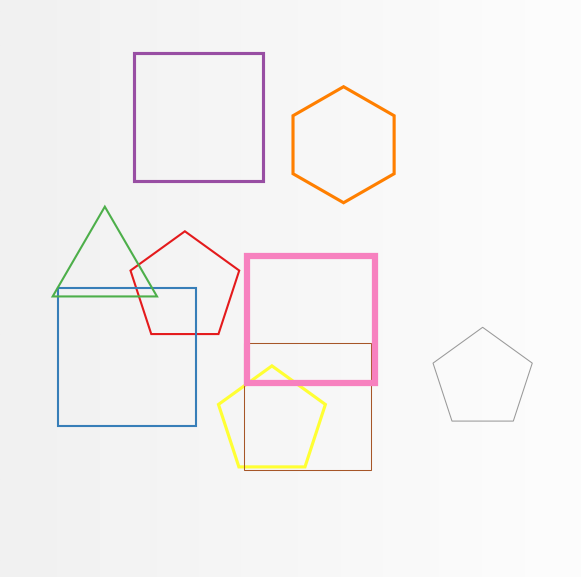[{"shape": "pentagon", "thickness": 1, "radius": 0.49, "center": [0.318, 0.5]}, {"shape": "square", "thickness": 1, "radius": 0.6, "center": [0.218, 0.381]}, {"shape": "triangle", "thickness": 1, "radius": 0.52, "center": [0.18, 0.538]}, {"shape": "square", "thickness": 1.5, "radius": 0.55, "center": [0.341, 0.797]}, {"shape": "hexagon", "thickness": 1.5, "radius": 0.5, "center": [0.591, 0.749]}, {"shape": "pentagon", "thickness": 1.5, "radius": 0.48, "center": [0.468, 0.269]}, {"shape": "square", "thickness": 0.5, "radius": 0.55, "center": [0.529, 0.295]}, {"shape": "square", "thickness": 3, "radius": 0.55, "center": [0.535, 0.446]}, {"shape": "pentagon", "thickness": 0.5, "radius": 0.45, "center": [0.83, 0.343]}]